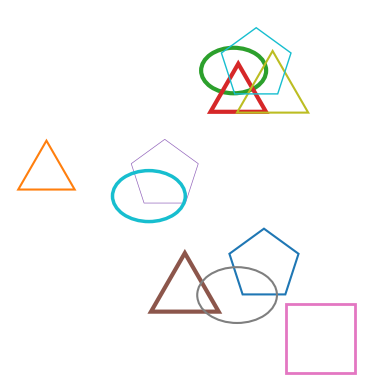[{"shape": "pentagon", "thickness": 1.5, "radius": 0.47, "center": [0.686, 0.312]}, {"shape": "triangle", "thickness": 1.5, "radius": 0.42, "center": [0.121, 0.55]}, {"shape": "oval", "thickness": 3, "radius": 0.42, "center": [0.607, 0.817]}, {"shape": "triangle", "thickness": 3, "radius": 0.42, "center": [0.619, 0.751]}, {"shape": "pentagon", "thickness": 0.5, "radius": 0.46, "center": [0.428, 0.547]}, {"shape": "triangle", "thickness": 3, "radius": 0.51, "center": [0.48, 0.241]}, {"shape": "square", "thickness": 2, "radius": 0.45, "center": [0.834, 0.12]}, {"shape": "oval", "thickness": 1.5, "radius": 0.52, "center": [0.616, 0.234]}, {"shape": "triangle", "thickness": 1.5, "radius": 0.53, "center": [0.708, 0.761]}, {"shape": "pentagon", "thickness": 1, "radius": 0.48, "center": [0.665, 0.833]}, {"shape": "oval", "thickness": 2.5, "radius": 0.47, "center": [0.387, 0.491]}]